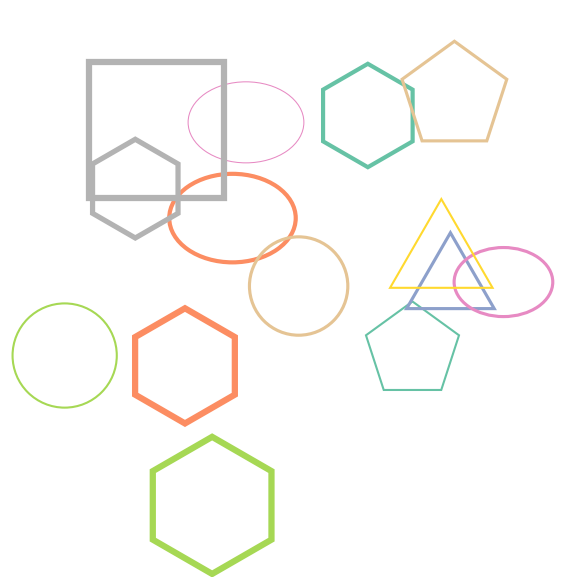[{"shape": "hexagon", "thickness": 2, "radius": 0.45, "center": [0.637, 0.799]}, {"shape": "pentagon", "thickness": 1, "radius": 0.42, "center": [0.714, 0.392]}, {"shape": "oval", "thickness": 2, "radius": 0.55, "center": [0.403, 0.621]}, {"shape": "hexagon", "thickness": 3, "radius": 0.5, "center": [0.32, 0.366]}, {"shape": "triangle", "thickness": 1.5, "radius": 0.44, "center": [0.78, 0.509]}, {"shape": "oval", "thickness": 1.5, "radius": 0.43, "center": [0.872, 0.511]}, {"shape": "oval", "thickness": 0.5, "radius": 0.5, "center": [0.426, 0.787]}, {"shape": "hexagon", "thickness": 3, "radius": 0.59, "center": [0.367, 0.124]}, {"shape": "circle", "thickness": 1, "radius": 0.45, "center": [0.112, 0.384]}, {"shape": "triangle", "thickness": 1, "radius": 0.51, "center": [0.764, 0.552]}, {"shape": "circle", "thickness": 1.5, "radius": 0.43, "center": [0.517, 0.504]}, {"shape": "pentagon", "thickness": 1.5, "radius": 0.48, "center": [0.787, 0.832]}, {"shape": "hexagon", "thickness": 2.5, "radius": 0.43, "center": [0.234, 0.673]}, {"shape": "square", "thickness": 3, "radius": 0.59, "center": [0.271, 0.774]}]